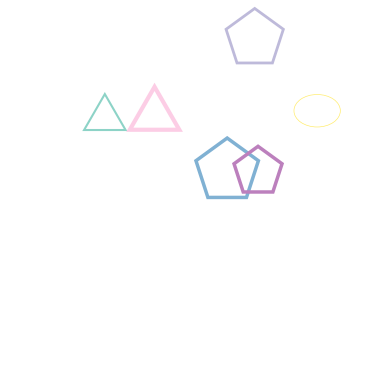[{"shape": "triangle", "thickness": 1.5, "radius": 0.31, "center": [0.272, 0.693]}, {"shape": "pentagon", "thickness": 2, "radius": 0.39, "center": [0.662, 0.9]}, {"shape": "pentagon", "thickness": 2.5, "radius": 0.43, "center": [0.59, 0.556]}, {"shape": "triangle", "thickness": 3, "radius": 0.37, "center": [0.401, 0.7]}, {"shape": "pentagon", "thickness": 2.5, "radius": 0.33, "center": [0.67, 0.554]}, {"shape": "oval", "thickness": 0.5, "radius": 0.3, "center": [0.824, 0.712]}]